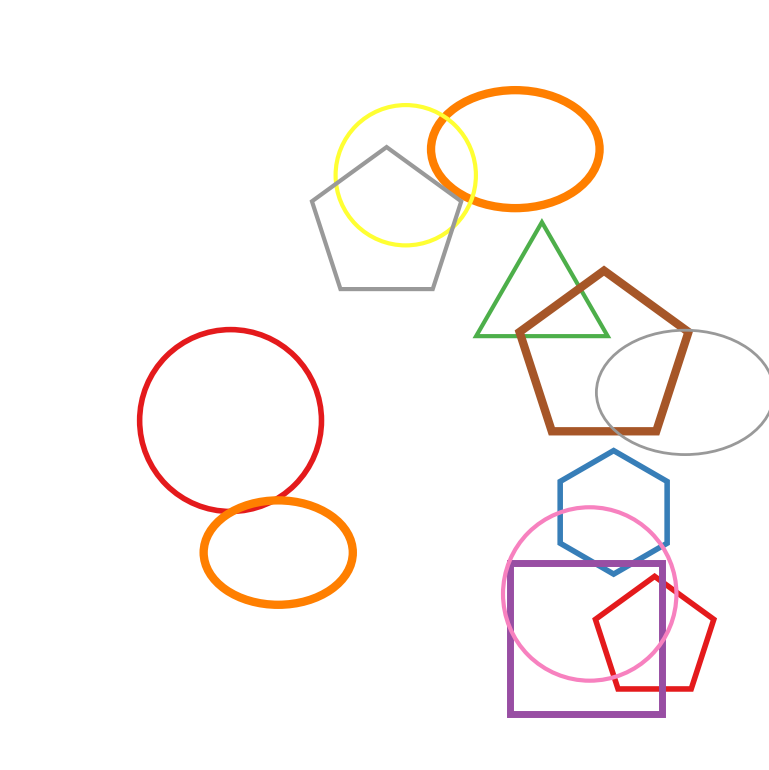[{"shape": "circle", "thickness": 2, "radius": 0.59, "center": [0.299, 0.454]}, {"shape": "pentagon", "thickness": 2, "radius": 0.4, "center": [0.85, 0.171]}, {"shape": "hexagon", "thickness": 2, "radius": 0.4, "center": [0.797, 0.335]}, {"shape": "triangle", "thickness": 1.5, "radius": 0.49, "center": [0.704, 0.613]}, {"shape": "square", "thickness": 2.5, "radius": 0.49, "center": [0.761, 0.171]}, {"shape": "oval", "thickness": 3, "radius": 0.55, "center": [0.669, 0.806]}, {"shape": "oval", "thickness": 3, "radius": 0.48, "center": [0.361, 0.282]}, {"shape": "circle", "thickness": 1.5, "radius": 0.46, "center": [0.527, 0.772]}, {"shape": "pentagon", "thickness": 3, "radius": 0.58, "center": [0.784, 0.533]}, {"shape": "circle", "thickness": 1.5, "radius": 0.56, "center": [0.766, 0.229]}, {"shape": "oval", "thickness": 1, "radius": 0.58, "center": [0.89, 0.49]}, {"shape": "pentagon", "thickness": 1.5, "radius": 0.51, "center": [0.502, 0.707]}]